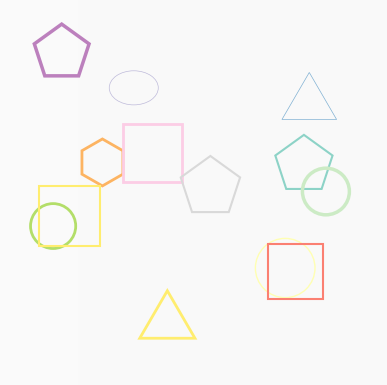[{"shape": "pentagon", "thickness": 1.5, "radius": 0.39, "center": [0.784, 0.572]}, {"shape": "circle", "thickness": 1, "radius": 0.38, "center": [0.736, 0.304]}, {"shape": "oval", "thickness": 0.5, "radius": 0.32, "center": [0.345, 0.772]}, {"shape": "square", "thickness": 1.5, "radius": 0.36, "center": [0.762, 0.295]}, {"shape": "triangle", "thickness": 0.5, "radius": 0.41, "center": [0.798, 0.73]}, {"shape": "hexagon", "thickness": 2, "radius": 0.3, "center": [0.264, 0.578]}, {"shape": "circle", "thickness": 2, "radius": 0.29, "center": [0.137, 0.413]}, {"shape": "square", "thickness": 2, "radius": 0.38, "center": [0.394, 0.603]}, {"shape": "pentagon", "thickness": 1.5, "radius": 0.4, "center": [0.543, 0.514]}, {"shape": "pentagon", "thickness": 2.5, "radius": 0.37, "center": [0.159, 0.863]}, {"shape": "circle", "thickness": 2.5, "radius": 0.3, "center": [0.841, 0.503]}, {"shape": "triangle", "thickness": 2, "radius": 0.41, "center": [0.432, 0.163]}, {"shape": "square", "thickness": 1.5, "radius": 0.39, "center": [0.179, 0.439]}]